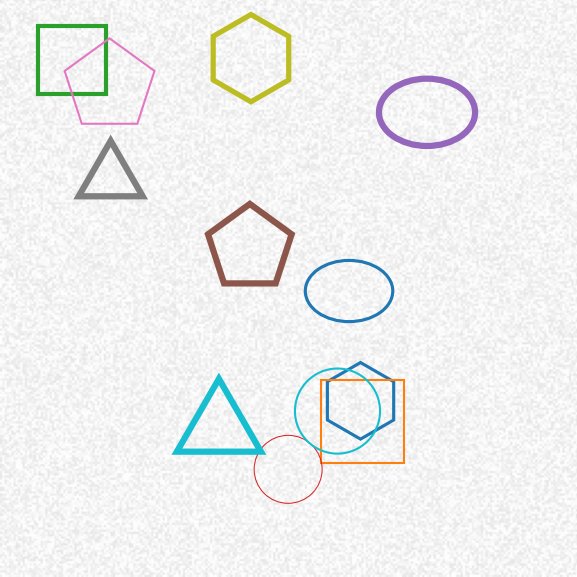[{"shape": "hexagon", "thickness": 1.5, "radius": 0.33, "center": [0.624, 0.305]}, {"shape": "oval", "thickness": 1.5, "radius": 0.38, "center": [0.604, 0.495]}, {"shape": "square", "thickness": 1, "radius": 0.36, "center": [0.627, 0.269]}, {"shape": "square", "thickness": 2, "radius": 0.29, "center": [0.125, 0.895]}, {"shape": "circle", "thickness": 0.5, "radius": 0.29, "center": [0.499, 0.186]}, {"shape": "oval", "thickness": 3, "radius": 0.42, "center": [0.739, 0.805]}, {"shape": "pentagon", "thickness": 3, "radius": 0.38, "center": [0.433, 0.57]}, {"shape": "pentagon", "thickness": 1, "radius": 0.41, "center": [0.19, 0.851]}, {"shape": "triangle", "thickness": 3, "radius": 0.32, "center": [0.192, 0.691]}, {"shape": "hexagon", "thickness": 2.5, "radius": 0.38, "center": [0.435, 0.898]}, {"shape": "circle", "thickness": 1, "radius": 0.37, "center": [0.584, 0.287]}, {"shape": "triangle", "thickness": 3, "radius": 0.42, "center": [0.379, 0.259]}]